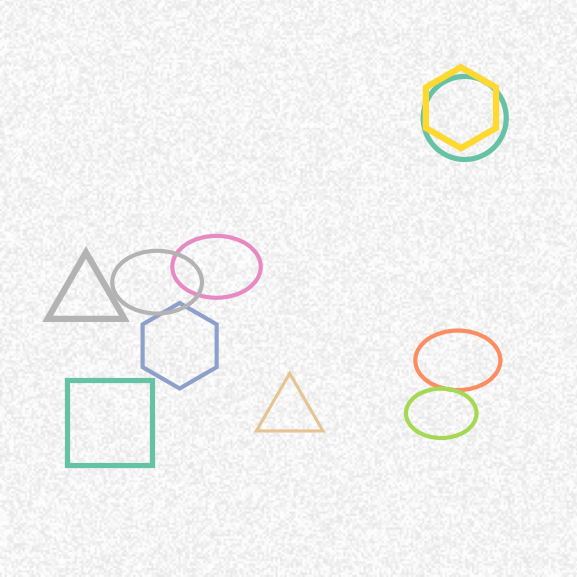[{"shape": "square", "thickness": 2.5, "radius": 0.37, "center": [0.19, 0.268]}, {"shape": "circle", "thickness": 2.5, "radius": 0.36, "center": [0.805, 0.795]}, {"shape": "oval", "thickness": 2, "radius": 0.37, "center": [0.793, 0.375]}, {"shape": "hexagon", "thickness": 2, "radius": 0.37, "center": [0.311, 0.4]}, {"shape": "oval", "thickness": 2, "radius": 0.38, "center": [0.375, 0.537]}, {"shape": "oval", "thickness": 2, "radius": 0.31, "center": [0.764, 0.283]}, {"shape": "hexagon", "thickness": 3, "radius": 0.35, "center": [0.798, 0.813]}, {"shape": "triangle", "thickness": 1.5, "radius": 0.33, "center": [0.502, 0.286]}, {"shape": "triangle", "thickness": 3, "radius": 0.38, "center": [0.149, 0.485]}, {"shape": "oval", "thickness": 2, "radius": 0.39, "center": [0.272, 0.511]}]